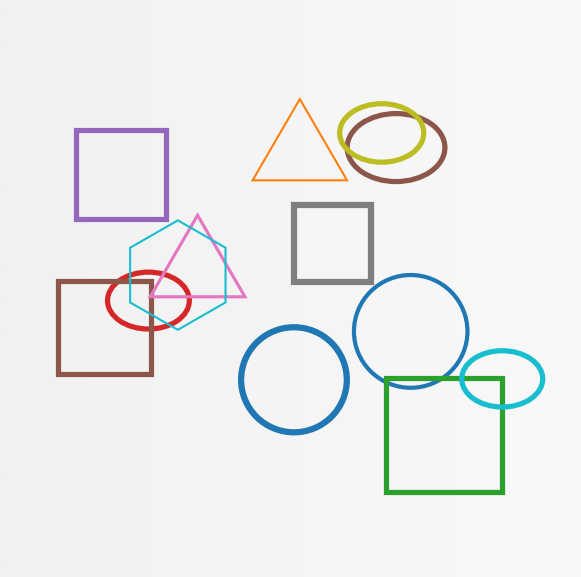[{"shape": "circle", "thickness": 3, "radius": 0.45, "center": [0.506, 0.342]}, {"shape": "circle", "thickness": 2, "radius": 0.49, "center": [0.707, 0.425]}, {"shape": "triangle", "thickness": 1, "radius": 0.47, "center": [0.516, 0.734]}, {"shape": "square", "thickness": 2.5, "radius": 0.5, "center": [0.764, 0.246]}, {"shape": "oval", "thickness": 2.5, "radius": 0.35, "center": [0.255, 0.479]}, {"shape": "square", "thickness": 2.5, "radius": 0.39, "center": [0.209, 0.697]}, {"shape": "square", "thickness": 2.5, "radius": 0.4, "center": [0.18, 0.432]}, {"shape": "oval", "thickness": 2.5, "radius": 0.42, "center": [0.681, 0.744]}, {"shape": "triangle", "thickness": 1.5, "radius": 0.47, "center": [0.34, 0.532]}, {"shape": "square", "thickness": 3, "radius": 0.33, "center": [0.572, 0.577]}, {"shape": "oval", "thickness": 2.5, "radius": 0.36, "center": [0.657, 0.769]}, {"shape": "oval", "thickness": 2.5, "radius": 0.35, "center": [0.864, 0.343]}, {"shape": "hexagon", "thickness": 1, "radius": 0.47, "center": [0.306, 0.523]}]